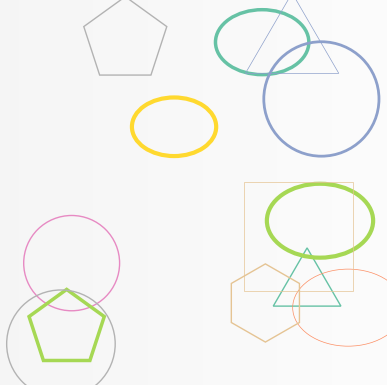[{"shape": "oval", "thickness": 2.5, "radius": 0.6, "center": [0.677, 0.89]}, {"shape": "triangle", "thickness": 1, "radius": 0.5, "center": [0.792, 0.255]}, {"shape": "oval", "thickness": 0.5, "radius": 0.71, "center": [0.898, 0.201]}, {"shape": "triangle", "thickness": 0.5, "radius": 0.7, "center": [0.754, 0.879]}, {"shape": "circle", "thickness": 2, "radius": 0.74, "center": [0.829, 0.743]}, {"shape": "circle", "thickness": 1, "radius": 0.62, "center": [0.185, 0.317]}, {"shape": "pentagon", "thickness": 2.5, "radius": 0.51, "center": [0.172, 0.146]}, {"shape": "oval", "thickness": 3, "radius": 0.69, "center": [0.826, 0.427]}, {"shape": "oval", "thickness": 3, "radius": 0.54, "center": [0.449, 0.671]}, {"shape": "square", "thickness": 0.5, "radius": 0.71, "center": [0.771, 0.386]}, {"shape": "hexagon", "thickness": 1, "radius": 0.51, "center": [0.685, 0.213]}, {"shape": "circle", "thickness": 1, "radius": 0.7, "center": [0.157, 0.107]}, {"shape": "pentagon", "thickness": 1, "radius": 0.56, "center": [0.323, 0.896]}]